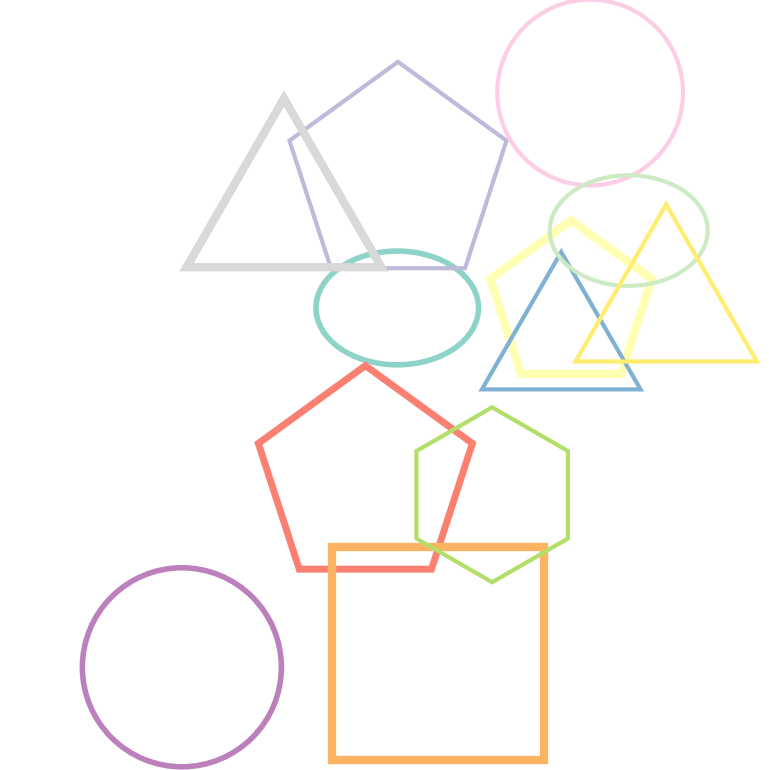[{"shape": "oval", "thickness": 2, "radius": 0.53, "center": [0.516, 0.6]}, {"shape": "pentagon", "thickness": 3, "radius": 0.55, "center": [0.742, 0.604]}, {"shape": "pentagon", "thickness": 1.5, "radius": 0.74, "center": [0.517, 0.772]}, {"shape": "pentagon", "thickness": 2.5, "radius": 0.73, "center": [0.475, 0.379]}, {"shape": "triangle", "thickness": 1.5, "radius": 0.59, "center": [0.729, 0.554]}, {"shape": "square", "thickness": 3, "radius": 0.69, "center": [0.569, 0.152]}, {"shape": "hexagon", "thickness": 1.5, "radius": 0.57, "center": [0.639, 0.357]}, {"shape": "circle", "thickness": 1.5, "radius": 0.6, "center": [0.766, 0.88]}, {"shape": "triangle", "thickness": 3, "radius": 0.73, "center": [0.369, 0.726]}, {"shape": "circle", "thickness": 2, "radius": 0.65, "center": [0.236, 0.133]}, {"shape": "oval", "thickness": 1.5, "radius": 0.51, "center": [0.817, 0.701]}, {"shape": "triangle", "thickness": 1.5, "radius": 0.68, "center": [0.865, 0.599]}]